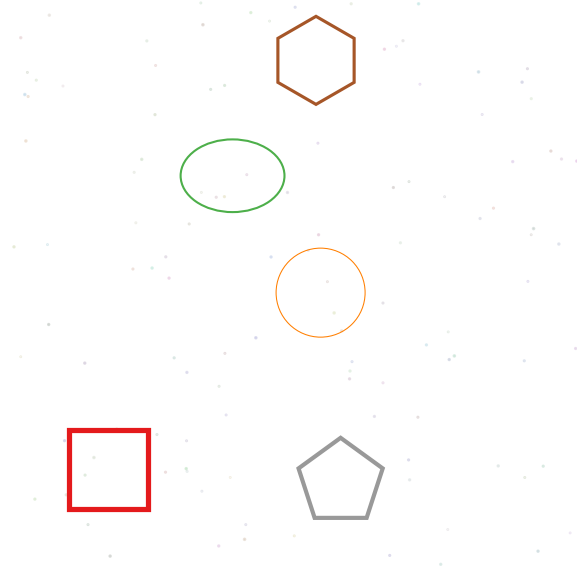[{"shape": "square", "thickness": 2.5, "radius": 0.34, "center": [0.188, 0.186]}, {"shape": "oval", "thickness": 1, "radius": 0.45, "center": [0.403, 0.695]}, {"shape": "circle", "thickness": 0.5, "radius": 0.39, "center": [0.555, 0.492]}, {"shape": "hexagon", "thickness": 1.5, "radius": 0.38, "center": [0.547, 0.895]}, {"shape": "pentagon", "thickness": 2, "radius": 0.38, "center": [0.59, 0.164]}]